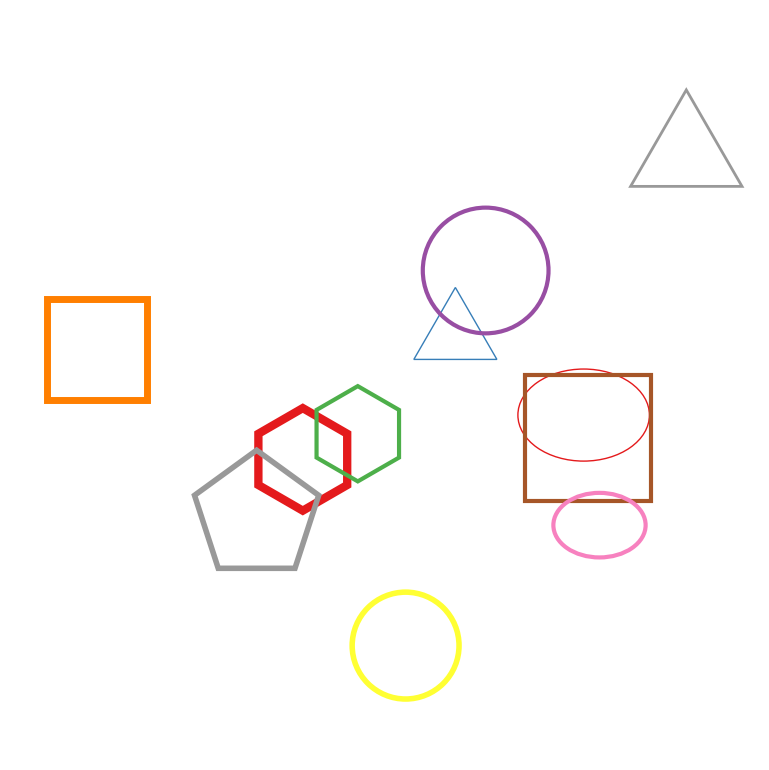[{"shape": "hexagon", "thickness": 3, "radius": 0.33, "center": [0.393, 0.403]}, {"shape": "oval", "thickness": 0.5, "radius": 0.43, "center": [0.758, 0.461]}, {"shape": "triangle", "thickness": 0.5, "radius": 0.31, "center": [0.591, 0.564]}, {"shape": "hexagon", "thickness": 1.5, "radius": 0.31, "center": [0.465, 0.437]}, {"shape": "circle", "thickness": 1.5, "radius": 0.41, "center": [0.631, 0.649]}, {"shape": "square", "thickness": 2.5, "radius": 0.33, "center": [0.126, 0.546]}, {"shape": "circle", "thickness": 2, "radius": 0.35, "center": [0.527, 0.162]}, {"shape": "square", "thickness": 1.5, "radius": 0.41, "center": [0.764, 0.431]}, {"shape": "oval", "thickness": 1.5, "radius": 0.3, "center": [0.779, 0.318]}, {"shape": "triangle", "thickness": 1, "radius": 0.42, "center": [0.891, 0.8]}, {"shape": "pentagon", "thickness": 2, "radius": 0.42, "center": [0.333, 0.331]}]